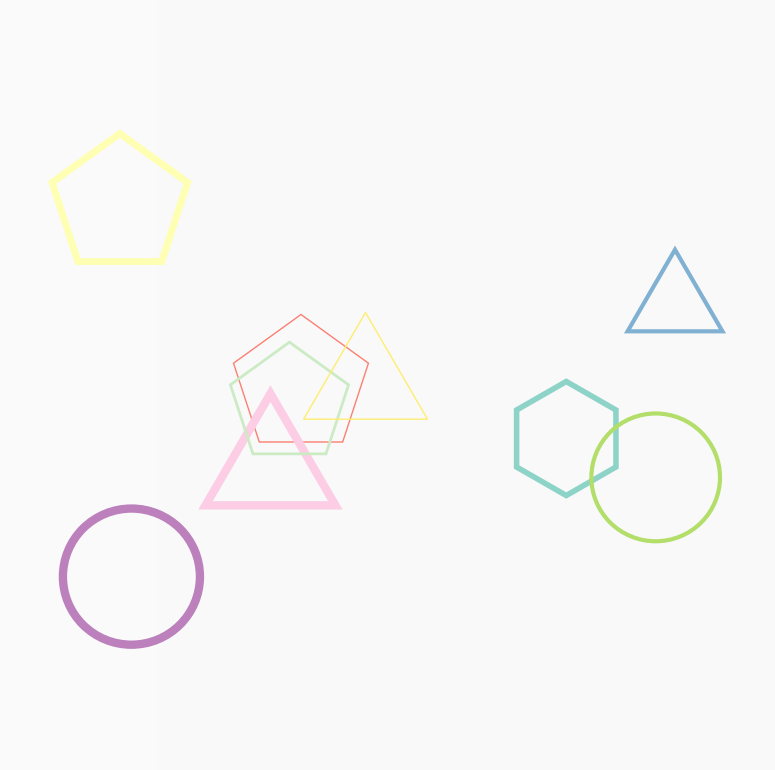[{"shape": "hexagon", "thickness": 2, "radius": 0.37, "center": [0.731, 0.431]}, {"shape": "pentagon", "thickness": 2.5, "radius": 0.46, "center": [0.155, 0.735]}, {"shape": "pentagon", "thickness": 0.5, "radius": 0.46, "center": [0.388, 0.5]}, {"shape": "triangle", "thickness": 1.5, "radius": 0.35, "center": [0.871, 0.605]}, {"shape": "circle", "thickness": 1.5, "radius": 0.41, "center": [0.846, 0.38]}, {"shape": "triangle", "thickness": 3, "radius": 0.48, "center": [0.349, 0.392]}, {"shape": "circle", "thickness": 3, "radius": 0.44, "center": [0.17, 0.251]}, {"shape": "pentagon", "thickness": 1, "radius": 0.4, "center": [0.374, 0.475]}, {"shape": "triangle", "thickness": 0.5, "radius": 0.46, "center": [0.472, 0.502]}]